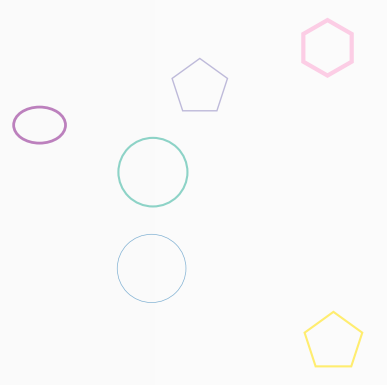[{"shape": "circle", "thickness": 1.5, "radius": 0.45, "center": [0.395, 0.553]}, {"shape": "pentagon", "thickness": 1, "radius": 0.38, "center": [0.516, 0.773]}, {"shape": "circle", "thickness": 0.5, "radius": 0.44, "center": [0.391, 0.303]}, {"shape": "hexagon", "thickness": 3, "radius": 0.36, "center": [0.845, 0.876]}, {"shape": "oval", "thickness": 2, "radius": 0.33, "center": [0.102, 0.675]}, {"shape": "pentagon", "thickness": 1.5, "radius": 0.39, "center": [0.86, 0.112]}]